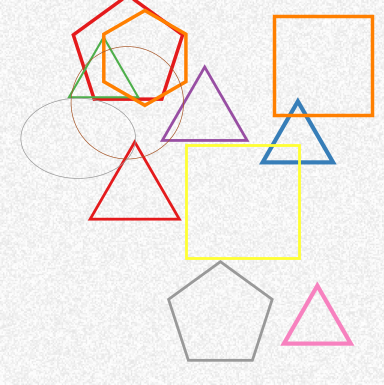[{"shape": "triangle", "thickness": 2, "radius": 0.67, "center": [0.35, 0.498]}, {"shape": "pentagon", "thickness": 2.5, "radius": 0.75, "center": [0.332, 0.863]}, {"shape": "triangle", "thickness": 3, "radius": 0.53, "center": [0.774, 0.631]}, {"shape": "triangle", "thickness": 1.5, "radius": 0.52, "center": [0.269, 0.799]}, {"shape": "triangle", "thickness": 2, "radius": 0.64, "center": [0.532, 0.699]}, {"shape": "square", "thickness": 2.5, "radius": 0.64, "center": [0.838, 0.83]}, {"shape": "hexagon", "thickness": 2.5, "radius": 0.62, "center": [0.376, 0.85]}, {"shape": "square", "thickness": 2, "radius": 0.73, "center": [0.63, 0.477]}, {"shape": "circle", "thickness": 0.5, "radius": 0.73, "center": [0.331, 0.733]}, {"shape": "triangle", "thickness": 3, "radius": 0.5, "center": [0.824, 0.158]}, {"shape": "oval", "thickness": 0.5, "radius": 0.74, "center": [0.203, 0.641]}, {"shape": "pentagon", "thickness": 2, "radius": 0.71, "center": [0.572, 0.179]}]